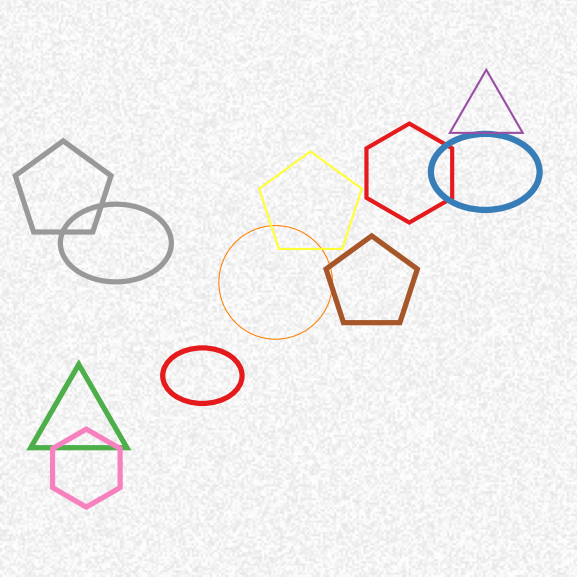[{"shape": "oval", "thickness": 2.5, "radius": 0.34, "center": [0.35, 0.349]}, {"shape": "hexagon", "thickness": 2, "radius": 0.43, "center": [0.709, 0.699]}, {"shape": "oval", "thickness": 3, "radius": 0.47, "center": [0.84, 0.701]}, {"shape": "triangle", "thickness": 2.5, "radius": 0.48, "center": [0.136, 0.272]}, {"shape": "triangle", "thickness": 1, "radius": 0.36, "center": [0.842, 0.805]}, {"shape": "circle", "thickness": 0.5, "radius": 0.49, "center": [0.477, 0.51]}, {"shape": "pentagon", "thickness": 1, "radius": 0.47, "center": [0.538, 0.644]}, {"shape": "pentagon", "thickness": 2.5, "radius": 0.42, "center": [0.644, 0.508]}, {"shape": "hexagon", "thickness": 2.5, "radius": 0.34, "center": [0.15, 0.189]}, {"shape": "oval", "thickness": 2.5, "radius": 0.48, "center": [0.201, 0.578]}, {"shape": "pentagon", "thickness": 2.5, "radius": 0.44, "center": [0.109, 0.668]}]